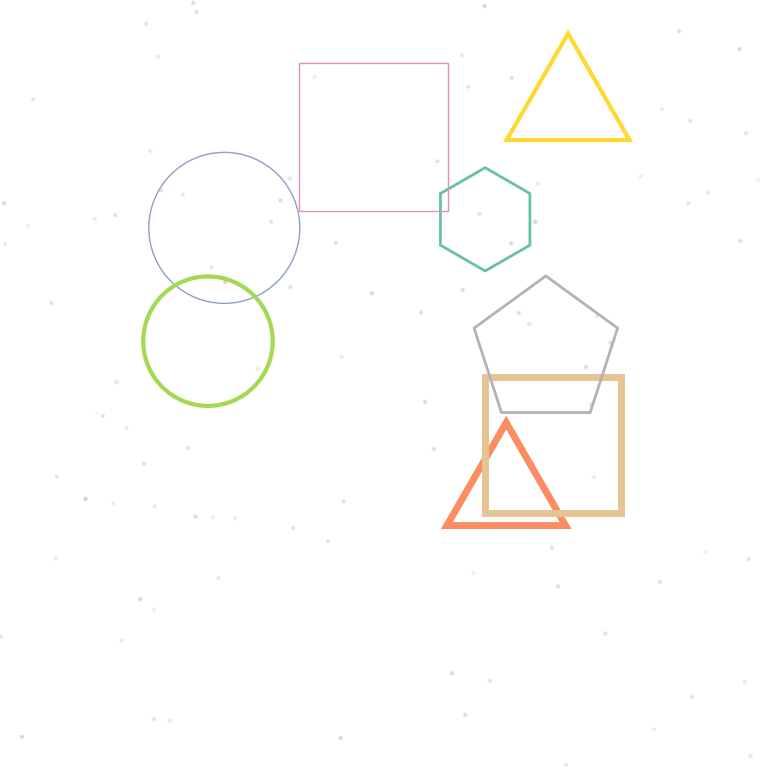[{"shape": "hexagon", "thickness": 1, "radius": 0.34, "center": [0.63, 0.715]}, {"shape": "triangle", "thickness": 2.5, "radius": 0.45, "center": [0.657, 0.362]}, {"shape": "circle", "thickness": 0.5, "radius": 0.49, "center": [0.291, 0.704]}, {"shape": "square", "thickness": 0.5, "radius": 0.48, "center": [0.485, 0.822]}, {"shape": "circle", "thickness": 1.5, "radius": 0.42, "center": [0.27, 0.557]}, {"shape": "triangle", "thickness": 1.5, "radius": 0.46, "center": [0.738, 0.864]}, {"shape": "square", "thickness": 2.5, "radius": 0.44, "center": [0.719, 0.423]}, {"shape": "pentagon", "thickness": 1, "radius": 0.49, "center": [0.709, 0.544]}]